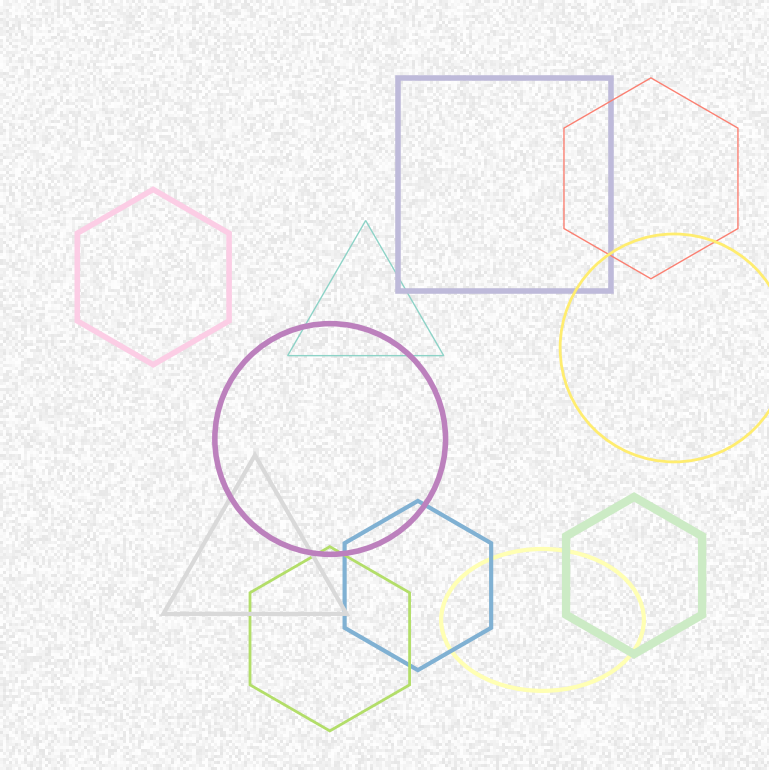[{"shape": "triangle", "thickness": 0.5, "radius": 0.58, "center": [0.475, 0.597]}, {"shape": "oval", "thickness": 1.5, "radius": 0.66, "center": [0.705, 0.195]}, {"shape": "square", "thickness": 2, "radius": 0.69, "center": [0.655, 0.76]}, {"shape": "hexagon", "thickness": 0.5, "radius": 0.65, "center": [0.845, 0.768]}, {"shape": "hexagon", "thickness": 1.5, "radius": 0.55, "center": [0.543, 0.24]}, {"shape": "hexagon", "thickness": 1, "radius": 0.6, "center": [0.428, 0.17]}, {"shape": "hexagon", "thickness": 2, "radius": 0.57, "center": [0.199, 0.64]}, {"shape": "triangle", "thickness": 1.5, "radius": 0.69, "center": [0.331, 0.271]}, {"shape": "circle", "thickness": 2, "radius": 0.75, "center": [0.429, 0.43]}, {"shape": "hexagon", "thickness": 3, "radius": 0.51, "center": [0.824, 0.253]}, {"shape": "circle", "thickness": 1, "radius": 0.74, "center": [0.875, 0.548]}]